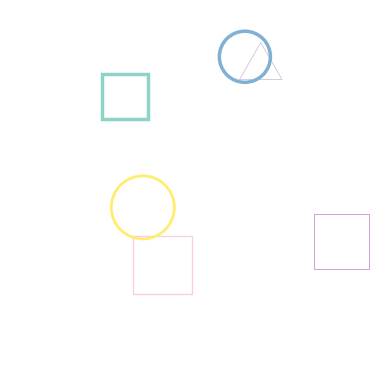[{"shape": "square", "thickness": 2.5, "radius": 0.29, "center": [0.324, 0.75]}, {"shape": "triangle", "thickness": 0.5, "radius": 0.32, "center": [0.677, 0.825]}, {"shape": "circle", "thickness": 2.5, "radius": 0.33, "center": [0.636, 0.853]}, {"shape": "square", "thickness": 1, "radius": 0.38, "center": [0.422, 0.311]}, {"shape": "square", "thickness": 0.5, "radius": 0.35, "center": [0.887, 0.373]}, {"shape": "circle", "thickness": 2, "radius": 0.41, "center": [0.371, 0.461]}]